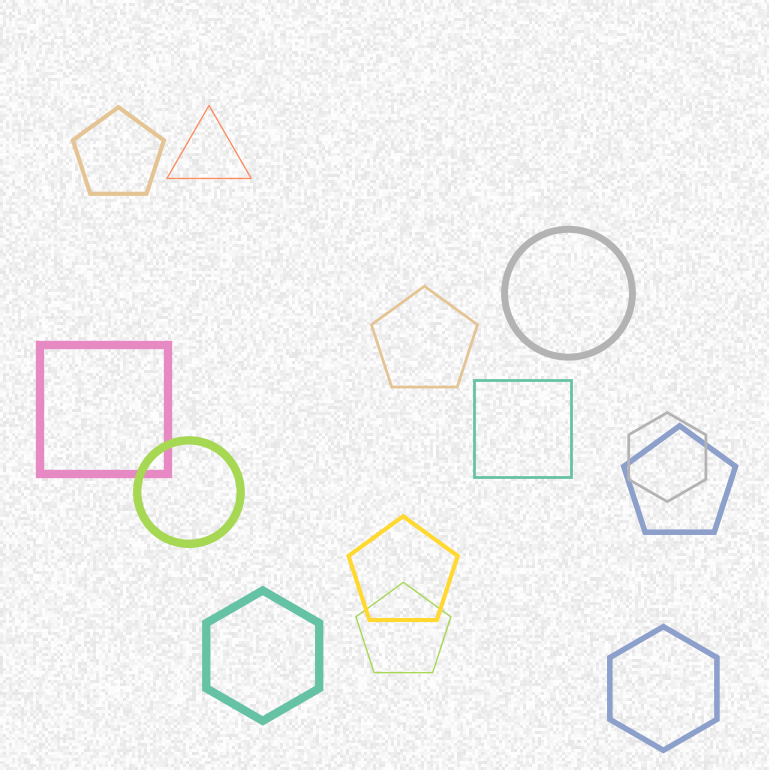[{"shape": "square", "thickness": 1, "radius": 0.32, "center": [0.678, 0.444]}, {"shape": "hexagon", "thickness": 3, "radius": 0.42, "center": [0.341, 0.148]}, {"shape": "triangle", "thickness": 0.5, "radius": 0.32, "center": [0.271, 0.8]}, {"shape": "hexagon", "thickness": 2, "radius": 0.4, "center": [0.862, 0.106]}, {"shape": "pentagon", "thickness": 2, "radius": 0.38, "center": [0.883, 0.371]}, {"shape": "square", "thickness": 3, "radius": 0.42, "center": [0.135, 0.468]}, {"shape": "circle", "thickness": 3, "radius": 0.34, "center": [0.245, 0.361]}, {"shape": "pentagon", "thickness": 0.5, "radius": 0.32, "center": [0.524, 0.179]}, {"shape": "pentagon", "thickness": 1.5, "radius": 0.37, "center": [0.524, 0.255]}, {"shape": "pentagon", "thickness": 1.5, "radius": 0.31, "center": [0.154, 0.799]}, {"shape": "pentagon", "thickness": 1, "radius": 0.36, "center": [0.551, 0.556]}, {"shape": "hexagon", "thickness": 1, "radius": 0.29, "center": [0.867, 0.406]}, {"shape": "circle", "thickness": 2.5, "radius": 0.42, "center": [0.738, 0.619]}]